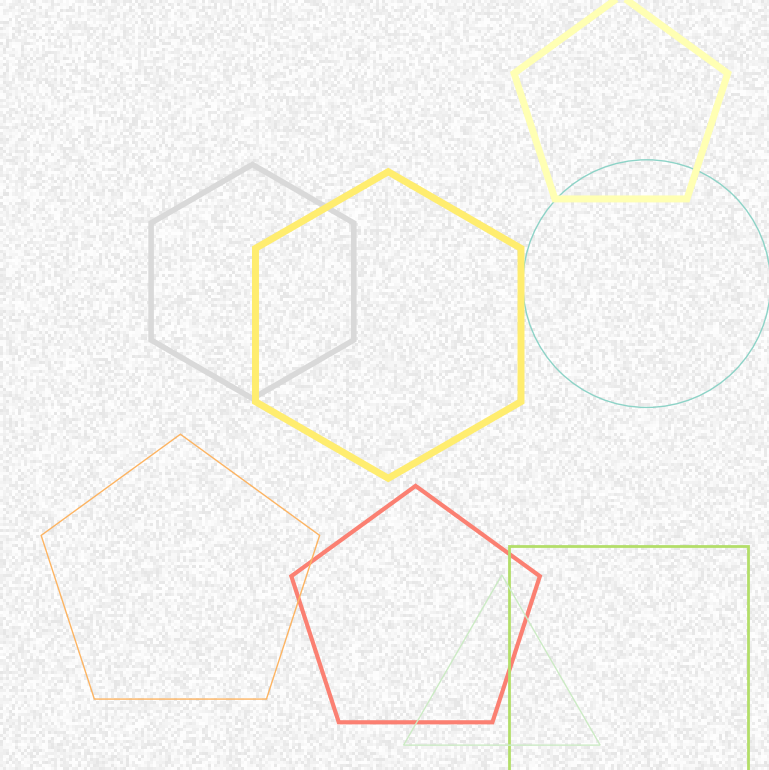[{"shape": "circle", "thickness": 0.5, "radius": 0.8, "center": [0.84, 0.632]}, {"shape": "pentagon", "thickness": 2.5, "radius": 0.73, "center": [0.806, 0.86]}, {"shape": "pentagon", "thickness": 1.5, "radius": 0.85, "center": [0.54, 0.199]}, {"shape": "pentagon", "thickness": 0.5, "radius": 0.95, "center": [0.234, 0.246]}, {"shape": "square", "thickness": 1, "radius": 0.77, "center": [0.816, 0.136]}, {"shape": "hexagon", "thickness": 2, "radius": 0.76, "center": [0.328, 0.634]}, {"shape": "triangle", "thickness": 0.5, "radius": 0.74, "center": [0.652, 0.106]}, {"shape": "hexagon", "thickness": 2.5, "radius": 1.0, "center": [0.504, 0.578]}]